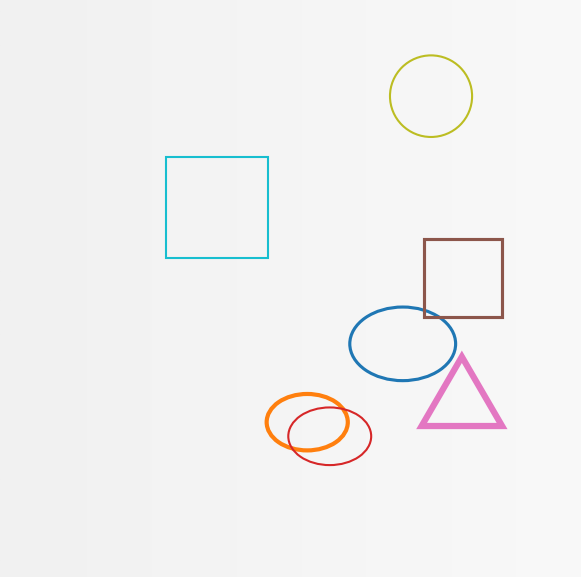[{"shape": "oval", "thickness": 1.5, "radius": 0.46, "center": [0.693, 0.404]}, {"shape": "oval", "thickness": 2, "radius": 0.35, "center": [0.529, 0.268]}, {"shape": "oval", "thickness": 1, "radius": 0.36, "center": [0.567, 0.244]}, {"shape": "square", "thickness": 1.5, "radius": 0.34, "center": [0.796, 0.518]}, {"shape": "triangle", "thickness": 3, "radius": 0.4, "center": [0.795, 0.301]}, {"shape": "circle", "thickness": 1, "radius": 0.35, "center": [0.742, 0.833]}, {"shape": "square", "thickness": 1, "radius": 0.44, "center": [0.373, 0.64]}]